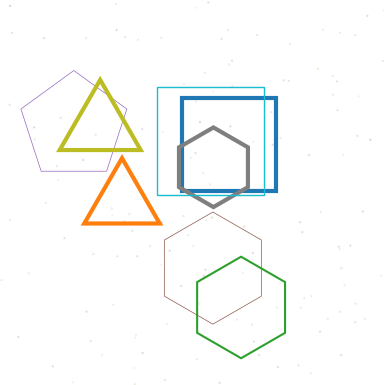[{"shape": "square", "thickness": 3, "radius": 0.6, "center": [0.595, 0.625]}, {"shape": "triangle", "thickness": 3, "radius": 0.57, "center": [0.317, 0.476]}, {"shape": "hexagon", "thickness": 1.5, "radius": 0.66, "center": [0.626, 0.201]}, {"shape": "pentagon", "thickness": 0.5, "radius": 0.72, "center": [0.192, 0.672]}, {"shape": "hexagon", "thickness": 0.5, "radius": 0.73, "center": [0.553, 0.304]}, {"shape": "hexagon", "thickness": 3, "radius": 0.52, "center": [0.554, 0.566]}, {"shape": "triangle", "thickness": 3, "radius": 0.61, "center": [0.26, 0.671]}, {"shape": "square", "thickness": 1, "radius": 0.7, "center": [0.547, 0.633]}]